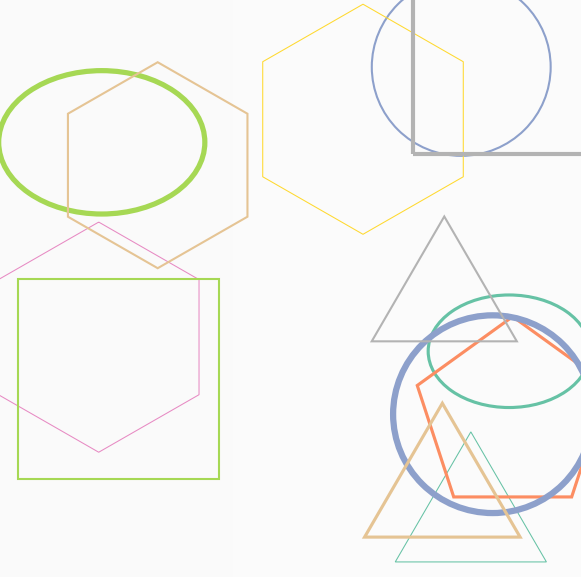[{"shape": "triangle", "thickness": 0.5, "radius": 0.75, "center": [0.81, 0.101]}, {"shape": "oval", "thickness": 1.5, "radius": 0.7, "center": [0.876, 0.391]}, {"shape": "pentagon", "thickness": 1.5, "radius": 0.86, "center": [0.882, 0.278]}, {"shape": "circle", "thickness": 3, "radius": 0.86, "center": [0.848, 0.282]}, {"shape": "circle", "thickness": 1, "radius": 0.77, "center": [0.794, 0.883]}, {"shape": "hexagon", "thickness": 0.5, "radius": 1.0, "center": [0.17, 0.415]}, {"shape": "square", "thickness": 1, "radius": 0.87, "center": [0.204, 0.342]}, {"shape": "oval", "thickness": 2.5, "radius": 0.89, "center": [0.175, 0.753]}, {"shape": "hexagon", "thickness": 0.5, "radius": 1.0, "center": [0.625, 0.793]}, {"shape": "hexagon", "thickness": 1, "radius": 0.89, "center": [0.271, 0.713]}, {"shape": "triangle", "thickness": 1.5, "radius": 0.77, "center": [0.761, 0.146]}, {"shape": "triangle", "thickness": 1, "radius": 0.72, "center": [0.764, 0.48]}, {"shape": "square", "thickness": 2, "radius": 0.84, "center": [0.879, 0.9]}]